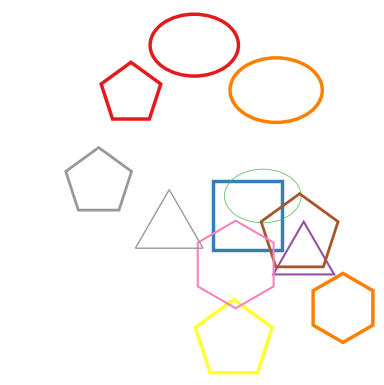[{"shape": "pentagon", "thickness": 2.5, "radius": 0.41, "center": [0.34, 0.757]}, {"shape": "oval", "thickness": 2.5, "radius": 0.57, "center": [0.505, 0.883]}, {"shape": "square", "thickness": 2.5, "radius": 0.45, "center": [0.643, 0.44]}, {"shape": "oval", "thickness": 0.5, "radius": 0.5, "center": [0.682, 0.491]}, {"shape": "triangle", "thickness": 1.5, "radius": 0.46, "center": [0.789, 0.333]}, {"shape": "hexagon", "thickness": 2.5, "radius": 0.45, "center": [0.891, 0.2]}, {"shape": "oval", "thickness": 2.5, "radius": 0.6, "center": [0.717, 0.766]}, {"shape": "pentagon", "thickness": 2.5, "radius": 0.52, "center": [0.607, 0.117]}, {"shape": "pentagon", "thickness": 2, "radius": 0.53, "center": [0.778, 0.392]}, {"shape": "hexagon", "thickness": 1.5, "radius": 0.57, "center": [0.612, 0.313]}, {"shape": "triangle", "thickness": 1, "radius": 0.51, "center": [0.44, 0.406]}, {"shape": "pentagon", "thickness": 2, "radius": 0.45, "center": [0.256, 0.527]}]